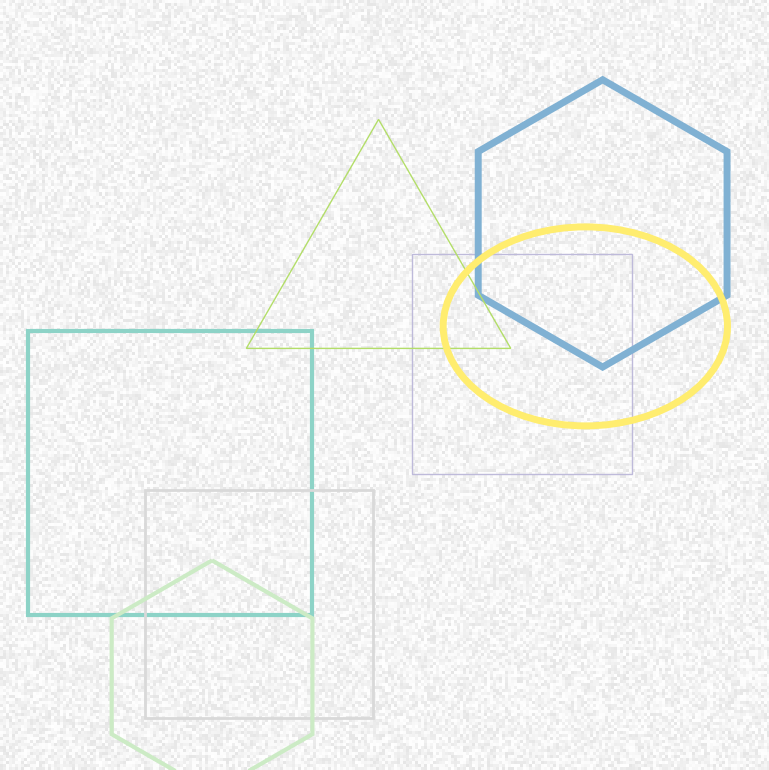[{"shape": "square", "thickness": 1.5, "radius": 0.92, "center": [0.221, 0.386]}, {"shape": "square", "thickness": 0.5, "radius": 0.71, "center": [0.678, 0.527]}, {"shape": "hexagon", "thickness": 2.5, "radius": 0.93, "center": [0.783, 0.71]}, {"shape": "triangle", "thickness": 0.5, "radius": 0.99, "center": [0.492, 0.647]}, {"shape": "square", "thickness": 1, "radius": 0.74, "center": [0.336, 0.215]}, {"shape": "hexagon", "thickness": 1.5, "radius": 0.75, "center": [0.275, 0.122]}, {"shape": "oval", "thickness": 2.5, "radius": 0.92, "center": [0.76, 0.576]}]